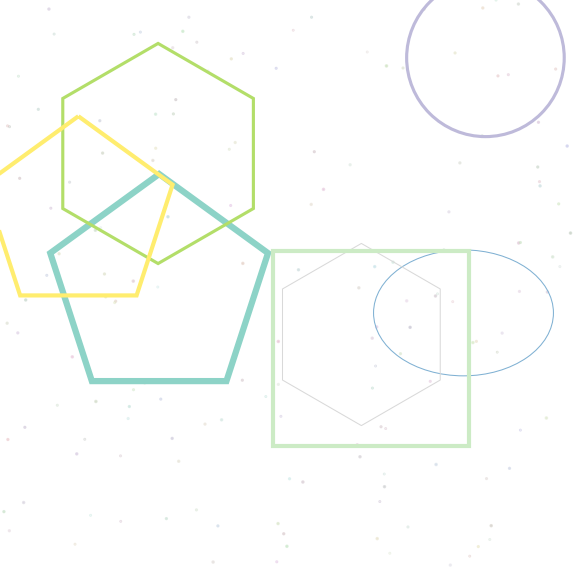[{"shape": "pentagon", "thickness": 3, "radius": 0.99, "center": [0.276, 0.5]}, {"shape": "circle", "thickness": 1.5, "radius": 0.68, "center": [0.841, 0.899]}, {"shape": "oval", "thickness": 0.5, "radius": 0.78, "center": [0.803, 0.457]}, {"shape": "hexagon", "thickness": 1.5, "radius": 0.95, "center": [0.274, 0.733]}, {"shape": "hexagon", "thickness": 0.5, "radius": 0.79, "center": [0.626, 0.42]}, {"shape": "square", "thickness": 2, "radius": 0.85, "center": [0.643, 0.395]}, {"shape": "pentagon", "thickness": 2, "radius": 0.86, "center": [0.136, 0.626]}]